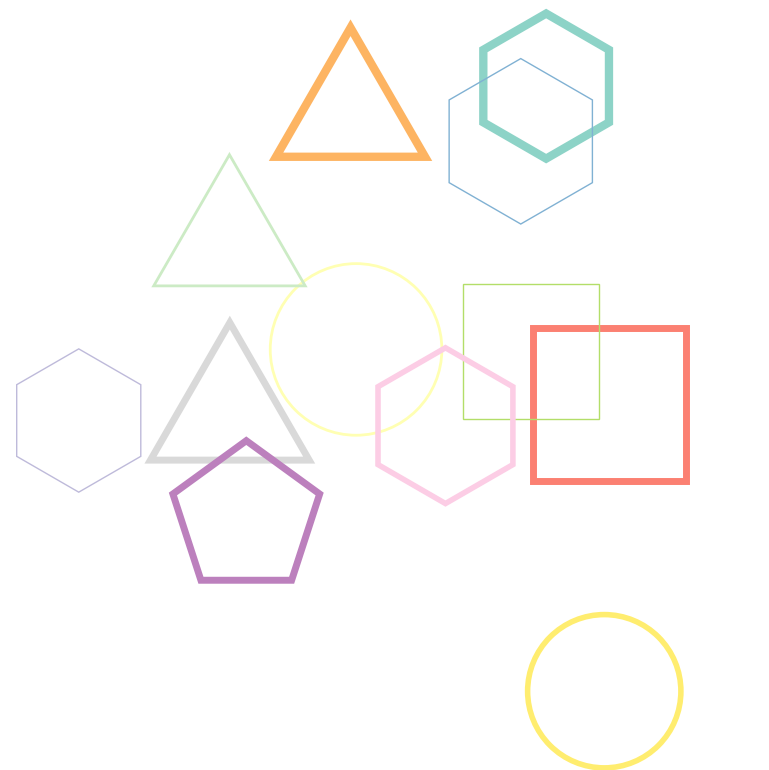[{"shape": "hexagon", "thickness": 3, "radius": 0.47, "center": [0.709, 0.888]}, {"shape": "circle", "thickness": 1, "radius": 0.56, "center": [0.462, 0.546]}, {"shape": "hexagon", "thickness": 0.5, "radius": 0.47, "center": [0.102, 0.454]}, {"shape": "square", "thickness": 2.5, "radius": 0.5, "center": [0.791, 0.475]}, {"shape": "hexagon", "thickness": 0.5, "radius": 0.54, "center": [0.676, 0.816]}, {"shape": "triangle", "thickness": 3, "radius": 0.56, "center": [0.455, 0.852]}, {"shape": "square", "thickness": 0.5, "radius": 0.44, "center": [0.69, 0.543]}, {"shape": "hexagon", "thickness": 2, "radius": 0.51, "center": [0.579, 0.447]}, {"shape": "triangle", "thickness": 2.5, "radius": 0.59, "center": [0.298, 0.462]}, {"shape": "pentagon", "thickness": 2.5, "radius": 0.5, "center": [0.32, 0.327]}, {"shape": "triangle", "thickness": 1, "radius": 0.57, "center": [0.298, 0.686]}, {"shape": "circle", "thickness": 2, "radius": 0.5, "center": [0.785, 0.102]}]